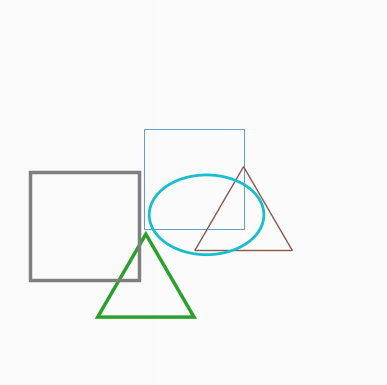[{"shape": "square", "thickness": 0.5, "radius": 0.65, "center": [0.5, 0.536]}, {"shape": "triangle", "thickness": 2.5, "radius": 0.72, "center": [0.376, 0.248]}, {"shape": "triangle", "thickness": 1, "radius": 0.73, "center": [0.629, 0.422]}, {"shape": "square", "thickness": 2.5, "radius": 0.7, "center": [0.218, 0.413]}, {"shape": "oval", "thickness": 2, "radius": 0.74, "center": [0.533, 0.442]}]